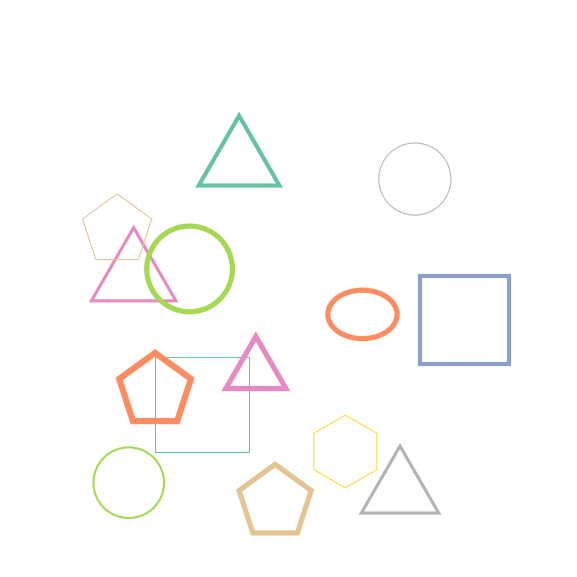[{"shape": "square", "thickness": 0.5, "radius": 0.41, "center": [0.35, 0.298]}, {"shape": "triangle", "thickness": 2, "radius": 0.4, "center": [0.414, 0.718]}, {"shape": "pentagon", "thickness": 3, "radius": 0.33, "center": [0.269, 0.323]}, {"shape": "oval", "thickness": 2.5, "radius": 0.3, "center": [0.628, 0.455]}, {"shape": "square", "thickness": 2, "radius": 0.38, "center": [0.804, 0.445]}, {"shape": "triangle", "thickness": 2.5, "radius": 0.3, "center": [0.443, 0.356]}, {"shape": "triangle", "thickness": 1.5, "radius": 0.42, "center": [0.231, 0.52]}, {"shape": "circle", "thickness": 1, "radius": 0.31, "center": [0.223, 0.163]}, {"shape": "circle", "thickness": 2.5, "radius": 0.37, "center": [0.328, 0.533]}, {"shape": "hexagon", "thickness": 0.5, "radius": 0.32, "center": [0.598, 0.217]}, {"shape": "pentagon", "thickness": 2.5, "radius": 0.33, "center": [0.476, 0.129]}, {"shape": "pentagon", "thickness": 0.5, "radius": 0.31, "center": [0.203, 0.601]}, {"shape": "triangle", "thickness": 1.5, "radius": 0.39, "center": [0.693, 0.149]}, {"shape": "circle", "thickness": 0.5, "radius": 0.31, "center": [0.718, 0.689]}]